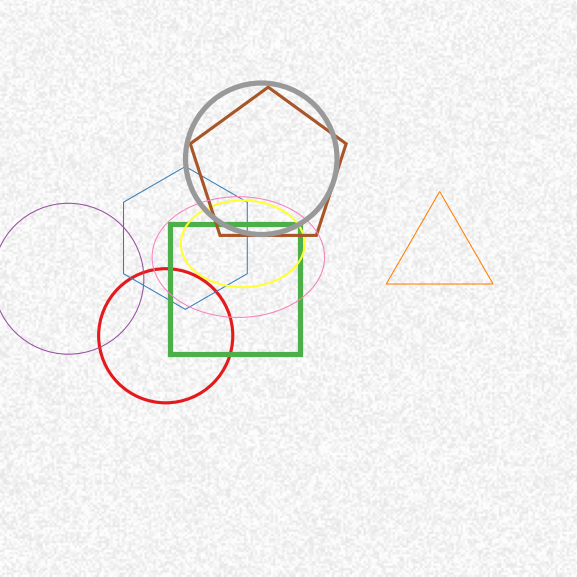[{"shape": "circle", "thickness": 1.5, "radius": 0.58, "center": [0.287, 0.418]}, {"shape": "hexagon", "thickness": 0.5, "radius": 0.62, "center": [0.321, 0.587]}, {"shape": "square", "thickness": 2.5, "radius": 0.56, "center": [0.407, 0.499]}, {"shape": "circle", "thickness": 0.5, "radius": 0.65, "center": [0.118, 0.516]}, {"shape": "triangle", "thickness": 0.5, "radius": 0.53, "center": [0.761, 0.561]}, {"shape": "oval", "thickness": 1, "radius": 0.54, "center": [0.42, 0.577]}, {"shape": "pentagon", "thickness": 1.5, "radius": 0.71, "center": [0.464, 0.706]}, {"shape": "oval", "thickness": 0.5, "radius": 0.75, "center": [0.413, 0.554]}, {"shape": "circle", "thickness": 2.5, "radius": 0.66, "center": [0.452, 0.724]}]